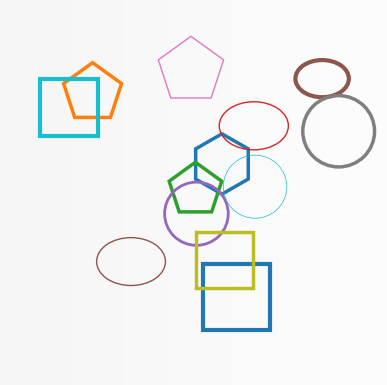[{"shape": "square", "thickness": 3, "radius": 0.43, "center": [0.611, 0.228]}, {"shape": "hexagon", "thickness": 2.5, "radius": 0.39, "center": [0.573, 0.574]}, {"shape": "pentagon", "thickness": 2.5, "radius": 0.39, "center": [0.239, 0.759]}, {"shape": "pentagon", "thickness": 2.5, "radius": 0.36, "center": [0.504, 0.507]}, {"shape": "oval", "thickness": 1, "radius": 0.45, "center": [0.655, 0.673]}, {"shape": "circle", "thickness": 2, "radius": 0.41, "center": [0.507, 0.445]}, {"shape": "oval", "thickness": 1, "radius": 0.44, "center": [0.338, 0.321]}, {"shape": "oval", "thickness": 3, "radius": 0.34, "center": [0.831, 0.796]}, {"shape": "pentagon", "thickness": 1, "radius": 0.44, "center": [0.493, 0.817]}, {"shape": "circle", "thickness": 2.5, "radius": 0.46, "center": [0.874, 0.659]}, {"shape": "square", "thickness": 2.5, "radius": 0.37, "center": [0.579, 0.324]}, {"shape": "circle", "thickness": 0.5, "radius": 0.41, "center": [0.658, 0.515]}, {"shape": "square", "thickness": 3, "radius": 0.37, "center": [0.178, 0.721]}]